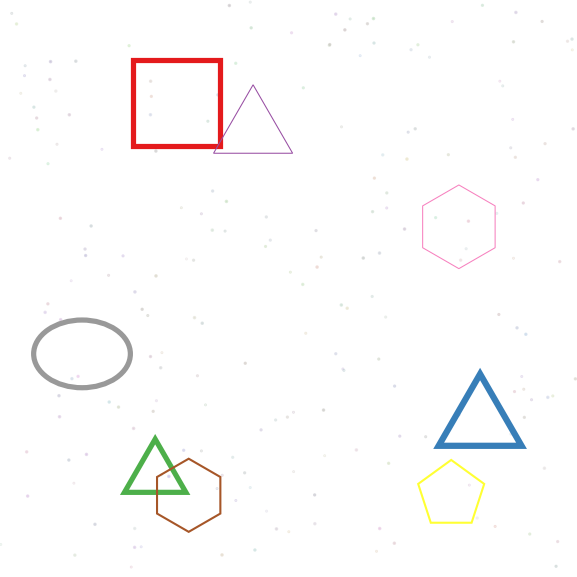[{"shape": "square", "thickness": 2.5, "radius": 0.37, "center": [0.305, 0.821]}, {"shape": "triangle", "thickness": 3, "radius": 0.41, "center": [0.831, 0.269]}, {"shape": "triangle", "thickness": 2.5, "radius": 0.31, "center": [0.269, 0.177]}, {"shape": "triangle", "thickness": 0.5, "radius": 0.4, "center": [0.438, 0.773]}, {"shape": "pentagon", "thickness": 1, "radius": 0.3, "center": [0.781, 0.143]}, {"shape": "hexagon", "thickness": 1, "radius": 0.32, "center": [0.327, 0.142]}, {"shape": "hexagon", "thickness": 0.5, "radius": 0.36, "center": [0.795, 0.606]}, {"shape": "oval", "thickness": 2.5, "radius": 0.42, "center": [0.142, 0.386]}]